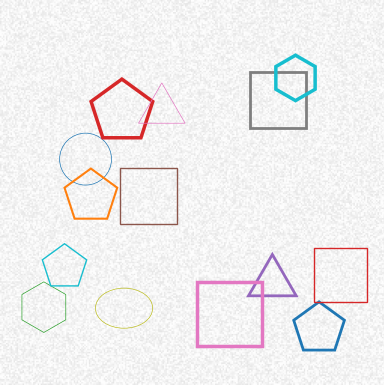[{"shape": "pentagon", "thickness": 2, "radius": 0.35, "center": [0.829, 0.147]}, {"shape": "circle", "thickness": 0.5, "radius": 0.34, "center": [0.222, 0.587]}, {"shape": "pentagon", "thickness": 1.5, "radius": 0.36, "center": [0.236, 0.49]}, {"shape": "hexagon", "thickness": 0.5, "radius": 0.33, "center": [0.114, 0.202]}, {"shape": "square", "thickness": 1, "radius": 0.35, "center": [0.885, 0.286]}, {"shape": "pentagon", "thickness": 2.5, "radius": 0.42, "center": [0.317, 0.71]}, {"shape": "triangle", "thickness": 2, "radius": 0.36, "center": [0.707, 0.267]}, {"shape": "square", "thickness": 1, "radius": 0.37, "center": [0.386, 0.491]}, {"shape": "triangle", "thickness": 0.5, "radius": 0.35, "center": [0.42, 0.715]}, {"shape": "square", "thickness": 2.5, "radius": 0.42, "center": [0.597, 0.185]}, {"shape": "square", "thickness": 2, "radius": 0.37, "center": [0.722, 0.741]}, {"shape": "oval", "thickness": 0.5, "radius": 0.37, "center": [0.322, 0.2]}, {"shape": "hexagon", "thickness": 2.5, "radius": 0.29, "center": [0.768, 0.798]}, {"shape": "pentagon", "thickness": 1, "radius": 0.3, "center": [0.168, 0.306]}]